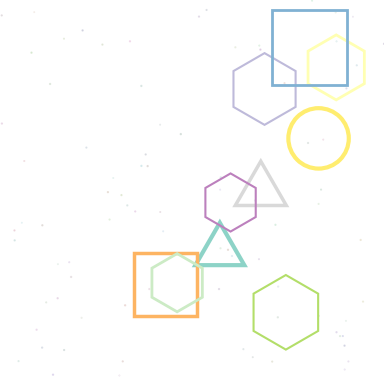[{"shape": "triangle", "thickness": 3, "radius": 0.37, "center": [0.571, 0.348]}, {"shape": "hexagon", "thickness": 2, "radius": 0.42, "center": [0.873, 0.825]}, {"shape": "hexagon", "thickness": 1.5, "radius": 0.47, "center": [0.687, 0.769]}, {"shape": "square", "thickness": 2, "radius": 0.49, "center": [0.804, 0.877]}, {"shape": "square", "thickness": 2.5, "radius": 0.41, "center": [0.429, 0.262]}, {"shape": "hexagon", "thickness": 1.5, "radius": 0.48, "center": [0.742, 0.189]}, {"shape": "triangle", "thickness": 2.5, "radius": 0.38, "center": [0.677, 0.505]}, {"shape": "hexagon", "thickness": 1.5, "radius": 0.38, "center": [0.599, 0.474]}, {"shape": "hexagon", "thickness": 2, "radius": 0.38, "center": [0.46, 0.266]}, {"shape": "circle", "thickness": 3, "radius": 0.39, "center": [0.827, 0.641]}]